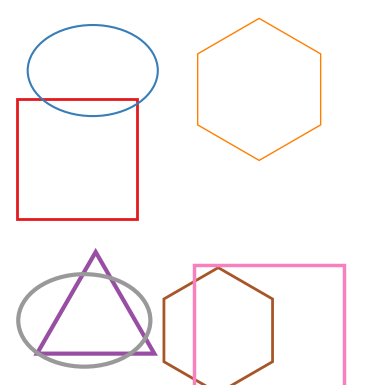[{"shape": "square", "thickness": 2, "radius": 0.78, "center": [0.199, 0.588]}, {"shape": "oval", "thickness": 1.5, "radius": 0.84, "center": [0.241, 0.817]}, {"shape": "triangle", "thickness": 3, "radius": 0.88, "center": [0.248, 0.169]}, {"shape": "hexagon", "thickness": 1, "radius": 0.92, "center": [0.673, 0.768]}, {"shape": "hexagon", "thickness": 2, "radius": 0.81, "center": [0.567, 0.142]}, {"shape": "square", "thickness": 2.5, "radius": 0.97, "center": [0.699, 0.116]}, {"shape": "oval", "thickness": 3, "radius": 0.86, "center": [0.219, 0.168]}]